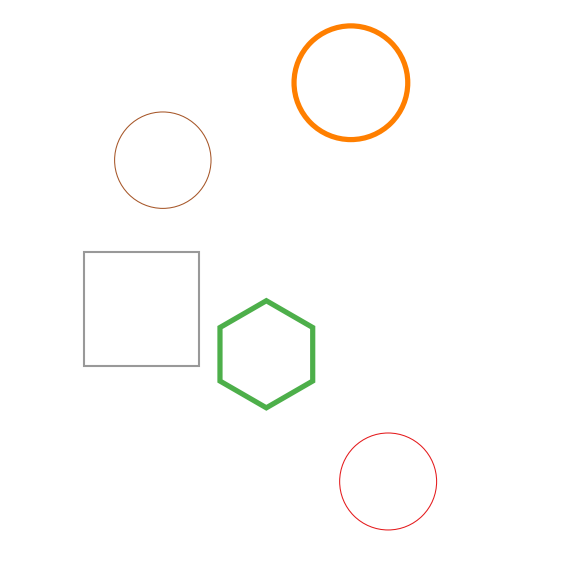[{"shape": "circle", "thickness": 0.5, "radius": 0.42, "center": [0.672, 0.165]}, {"shape": "hexagon", "thickness": 2.5, "radius": 0.46, "center": [0.461, 0.386]}, {"shape": "circle", "thickness": 2.5, "radius": 0.49, "center": [0.608, 0.856]}, {"shape": "circle", "thickness": 0.5, "radius": 0.42, "center": [0.282, 0.722]}, {"shape": "square", "thickness": 1, "radius": 0.5, "center": [0.245, 0.464]}]